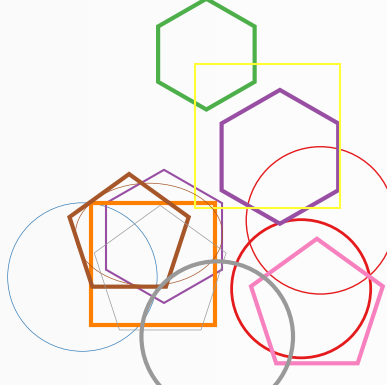[{"shape": "circle", "thickness": 1, "radius": 0.96, "center": [0.827, 0.428]}, {"shape": "circle", "thickness": 2, "radius": 0.9, "center": [0.777, 0.25]}, {"shape": "circle", "thickness": 0.5, "radius": 0.96, "center": [0.213, 0.28]}, {"shape": "hexagon", "thickness": 3, "radius": 0.72, "center": [0.533, 0.859]}, {"shape": "hexagon", "thickness": 1.5, "radius": 0.86, "center": [0.423, 0.386]}, {"shape": "hexagon", "thickness": 3, "radius": 0.87, "center": [0.722, 0.593]}, {"shape": "square", "thickness": 3, "radius": 0.8, "center": [0.395, 0.314]}, {"shape": "square", "thickness": 1.5, "radius": 0.94, "center": [0.69, 0.647]}, {"shape": "oval", "thickness": 0.5, "radius": 0.95, "center": [0.384, 0.391]}, {"shape": "pentagon", "thickness": 3, "radius": 0.81, "center": [0.333, 0.386]}, {"shape": "pentagon", "thickness": 3, "radius": 0.89, "center": [0.818, 0.201]}, {"shape": "circle", "thickness": 3, "radius": 0.98, "center": [0.561, 0.126]}, {"shape": "pentagon", "thickness": 0.5, "radius": 0.89, "center": [0.413, 0.288]}]